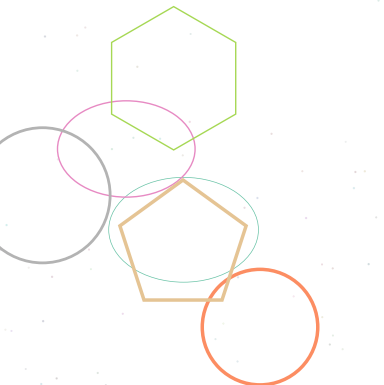[{"shape": "oval", "thickness": 0.5, "radius": 0.97, "center": [0.477, 0.403]}, {"shape": "circle", "thickness": 2.5, "radius": 0.75, "center": [0.675, 0.15]}, {"shape": "oval", "thickness": 1, "radius": 0.89, "center": [0.328, 0.613]}, {"shape": "hexagon", "thickness": 1, "radius": 0.93, "center": [0.451, 0.797]}, {"shape": "pentagon", "thickness": 2.5, "radius": 0.86, "center": [0.475, 0.36]}, {"shape": "circle", "thickness": 2, "radius": 0.88, "center": [0.11, 0.493]}]